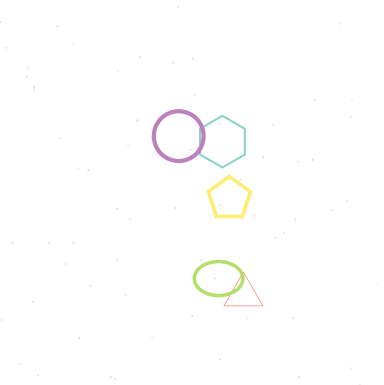[{"shape": "hexagon", "thickness": 1.5, "radius": 0.34, "center": [0.578, 0.632]}, {"shape": "triangle", "thickness": 0.5, "radius": 0.29, "center": [0.632, 0.235]}, {"shape": "oval", "thickness": 2.5, "radius": 0.32, "center": [0.568, 0.276]}, {"shape": "circle", "thickness": 3, "radius": 0.32, "center": [0.464, 0.646]}, {"shape": "pentagon", "thickness": 2.5, "radius": 0.29, "center": [0.596, 0.484]}]